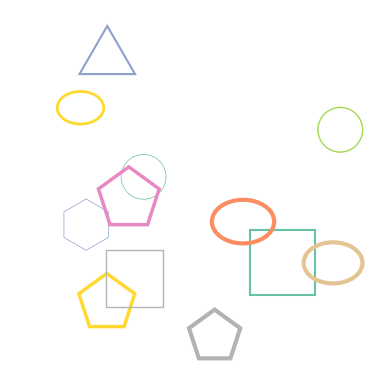[{"shape": "square", "thickness": 1.5, "radius": 0.42, "center": [0.735, 0.317]}, {"shape": "circle", "thickness": 0.5, "radius": 0.29, "center": [0.373, 0.541]}, {"shape": "oval", "thickness": 3, "radius": 0.4, "center": [0.631, 0.424]}, {"shape": "triangle", "thickness": 1.5, "radius": 0.42, "center": [0.279, 0.849]}, {"shape": "hexagon", "thickness": 0.5, "radius": 0.33, "center": [0.224, 0.417]}, {"shape": "pentagon", "thickness": 2.5, "radius": 0.41, "center": [0.335, 0.484]}, {"shape": "circle", "thickness": 1, "radius": 0.29, "center": [0.884, 0.663]}, {"shape": "pentagon", "thickness": 2.5, "radius": 0.38, "center": [0.277, 0.213]}, {"shape": "oval", "thickness": 2, "radius": 0.3, "center": [0.209, 0.72]}, {"shape": "oval", "thickness": 3, "radius": 0.38, "center": [0.865, 0.317]}, {"shape": "pentagon", "thickness": 3, "radius": 0.35, "center": [0.557, 0.126]}, {"shape": "square", "thickness": 1, "radius": 0.37, "center": [0.35, 0.278]}]